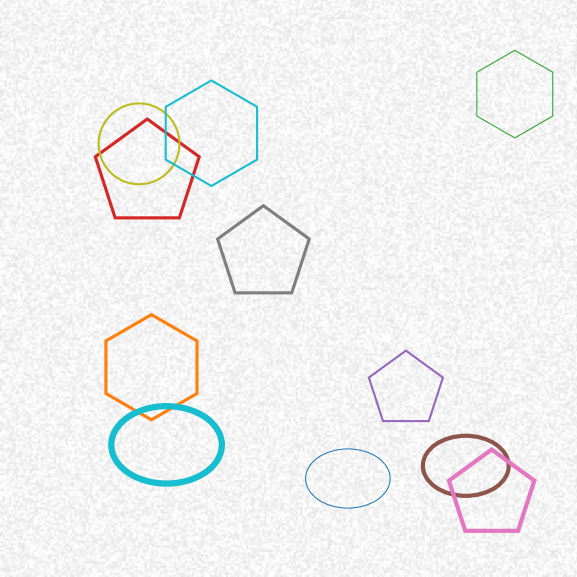[{"shape": "oval", "thickness": 0.5, "radius": 0.37, "center": [0.602, 0.171]}, {"shape": "hexagon", "thickness": 1.5, "radius": 0.46, "center": [0.262, 0.363]}, {"shape": "hexagon", "thickness": 0.5, "radius": 0.38, "center": [0.891, 0.836]}, {"shape": "pentagon", "thickness": 1.5, "radius": 0.47, "center": [0.255, 0.698]}, {"shape": "pentagon", "thickness": 1, "radius": 0.34, "center": [0.703, 0.325]}, {"shape": "oval", "thickness": 2, "radius": 0.37, "center": [0.807, 0.193]}, {"shape": "pentagon", "thickness": 2, "radius": 0.39, "center": [0.851, 0.143]}, {"shape": "pentagon", "thickness": 1.5, "radius": 0.42, "center": [0.456, 0.56]}, {"shape": "circle", "thickness": 1, "radius": 0.35, "center": [0.241, 0.75]}, {"shape": "hexagon", "thickness": 1, "radius": 0.46, "center": [0.366, 0.768]}, {"shape": "oval", "thickness": 3, "radius": 0.48, "center": [0.288, 0.229]}]